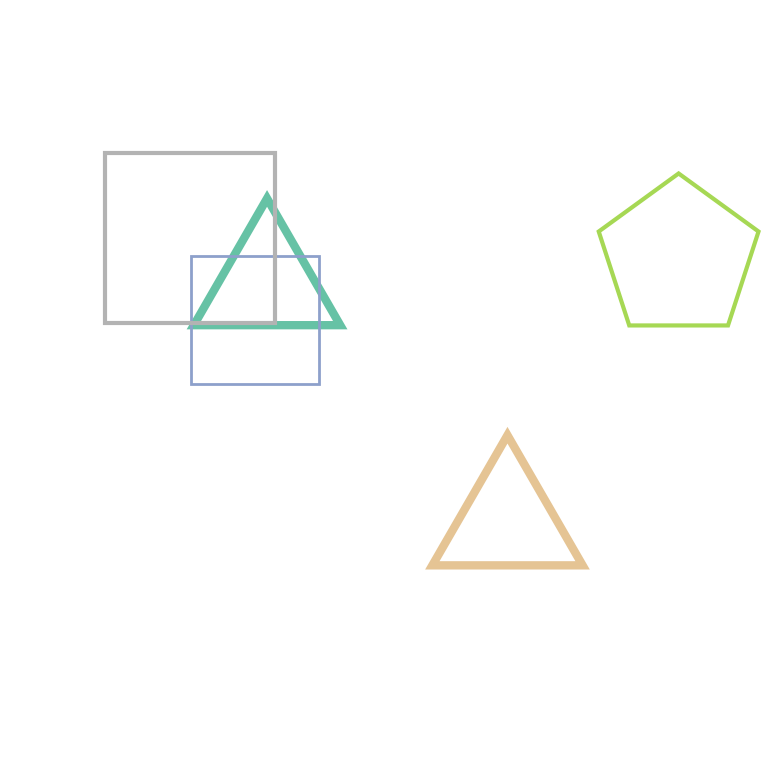[{"shape": "triangle", "thickness": 3, "radius": 0.55, "center": [0.347, 0.633]}, {"shape": "square", "thickness": 1, "radius": 0.42, "center": [0.331, 0.585]}, {"shape": "pentagon", "thickness": 1.5, "radius": 0.55, "center": [0.881, 0.666]}, {"shape": "triangle", "thickness": 3, "radius": 0.56, "center": [0.659, 0.322]}, {"shape": "square", "thickness": 1.5, "radius": 0.55, "center": [0.246, 0.69]}]